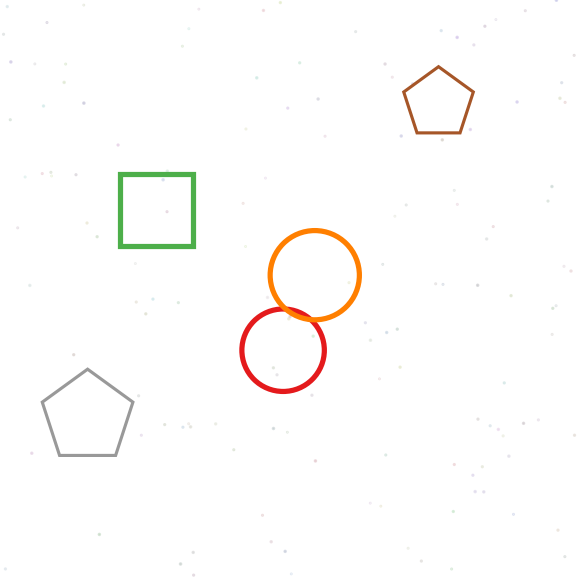[{"shape": "circle", "thickness": 2.5, "radius": 0.36, "center": [0.49, 0.393]}, {"shape": "square", "thickness": 2.5, "radius": 0.31, "center": [0.271, 0.635]}, {"shape": "circle", "thickness": 2.5, "radius": 0.39, "center": [0.545, 0.523]}, {"shape": "pentagon", "thickness": 1.5, "radius": 0.32, "center": [0.759, 0.82]}, {"shape": "pentagon", "thickness": 1.5, "radius": 0.41, "center": [0.152, 0.277]}]